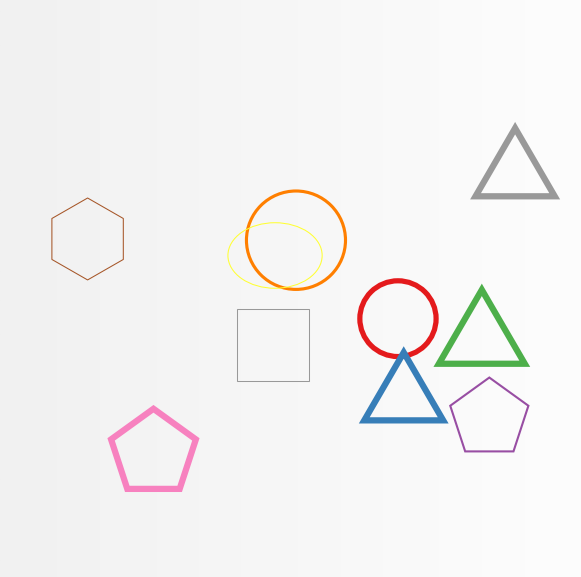[{"shape": "circle", "thickness": 2.5, "radius": 0.33, "center": [0.685, 0.447]}, {"shape": "triangle", "thickness": 3, "radius": 0.39, "center": [0.695, 0.31]}, {"shape": "triangle", "thickness": 3, "radius": 0.43, "center": [0.829, 0.412]}, {"shape": "pentagon", "thickness": 1, "radius": 0.35, "center": [0.842, 0.275]}, {"shape": "circle", "thickness": 1.5, "radius": 0.43, "center": [0.509, 0.583]}, {"shape": "oval", "thickness": 0.5, "radius": 0.41, "center": [0.473, 0.557]}, {"shape": "hexagon", "thickness": 0.5, "radius": 0.35, "center": [0.151, 0.585]}, {"shape": "pentagon", "thickness": 3, "radius": 0.38, "center": [0.264, 0.215]}, {"shape": "square", "thickness": 0.5, "radius": 0.31, "center": [0.47, 0.401]}, {"shape": "triangle", "thickness": 3, "radius": 0.39, "center": [0.886, 0.699]}]